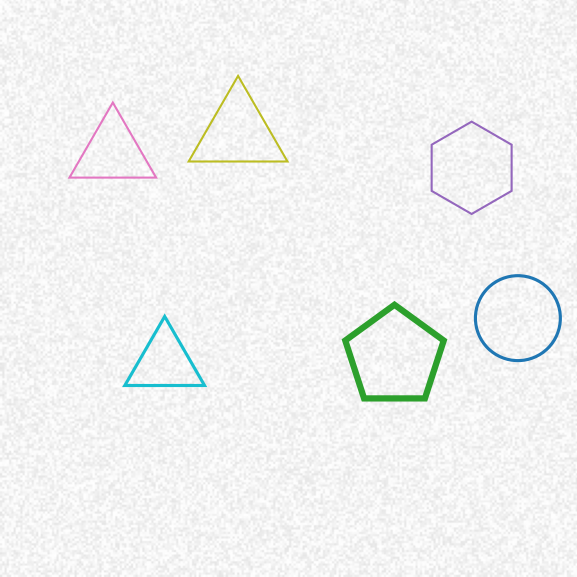[{"shape": "circle", "thickness": 1.5, "radius": 0.37, "center": [0.897, 0.448]}, {"shape": "pentagon", "thickness": 3, "radius": 0.45, "center": [0.683, 0.382]}, {"shape": "hexagon", "thickness": 1, "radius": 0.4, "center": [0.817, 0.709]}, {"shape": "triangle", "thickness": 1, "radius": 0.43, "center": [0.195, 0.735]}, {"shape": "triangle", "thickness": 1, "radius": 0.49, "center": [0.412, 0.769]}, {"shape": "triangle", "thickness": 1.5, "radius": 0.4, "center": [0.285, 0.371]}]